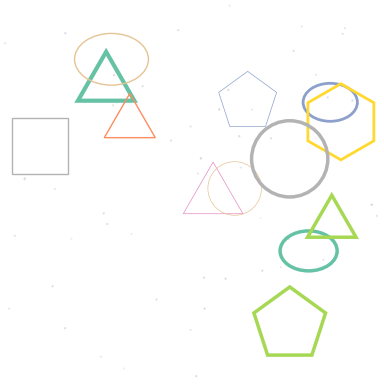[{"shape": "oval", "thickness": 2.5, "radius": 0.37, "center": [0.802, 0.348]}, {"shape": "triangle", "thickness": 3, "radius": 0.42, "center": [0.276, 0.781]}, {"shape": "triangle", "thickness": 1, "radius": 0.38, "center": [0.337, 0.681]}, {"shape": "oval", "thickness": 2, "radius": 0.35, "center": [0.858, 0.734]}, {"shape": "pentagon", "thickness": 0.5, "radius": 0.4, "center": [0.643, 0.736]}, {"shape": "triangle", "thickness": 0.5, "radius": 0.45, "center": [0.554, 0.49]}, {"shape": "triangle", "thickness": 2.5, "radius": 0.36, "center": [0.862, 0.42]}, {"shape": "pentagon", "thickness": 2.5, "radius": 0.49, "center": [0.753, 0.157]}, {"shape": "hexagon", "thickness": 2, "radius": 0.49, "center": [0.885, 0.684]}, {"shape": "oval", "thickness": 1, "radius": 0.48, "center": [0.29, 0.846]}, {"shape": "circle", "thickness": 0.5, "radius": 0.35, "center": [0.61, 0.51]}, {"shape": "square", "thickness": 1, "radius": 0.36, "center": [0.104, 0.62]}, {"shape": "circle", "thickness": 2.5, "radius": 0.49, "center": [0.752, 0.587]}]